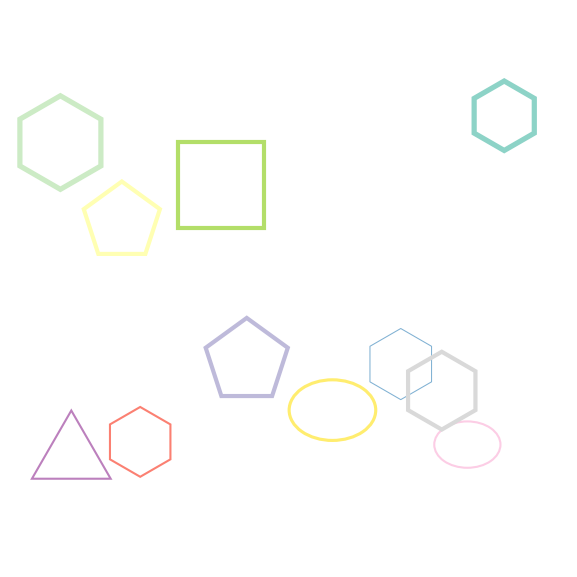[{"shape": "hexagon", "thickness": 2.5, "radius": 0.3, "center": [0.873, 0.799]}, {"shape": "pentagon", "thickness": 2, "radius": 0.35, "center": [0.211, 0.616]}, {"shape": "pentagon", "thickness": 2, "radius": 0.37, "center": [0.427, 0.374]}, {"shape": "hexagon", "thickness": 1, "radius": 0.3, "center": [0.243, 0.234]}, {"shape": "hexagon", "thickness": 0.5, "radius": 0.31, "center": [0.694, 0.369]}, {"shape": "square", "thickness": 2, "radius": 0.37, "center": [0.383, 0.679]}, {"shape": "oval", "thickness": 1, "radius": 0.29, "center": [0.809, 0.229]}, {"shape": "hexagon", "thickness": 2, "radius": 0.34, "center": [0.765, 0.323]}, {"shape": "triangle", "thickness": 1, "radius": 0.39, "center": [0.123, 0.21]}, {"shape": "hexagon", "thickness": 2.5, "radius": 0.4, "center": [0.105, 0.752]}, {"shape": "oval", "thickness": 1.5, "radius": 0.37, "center": [0.576, 0.289]}]